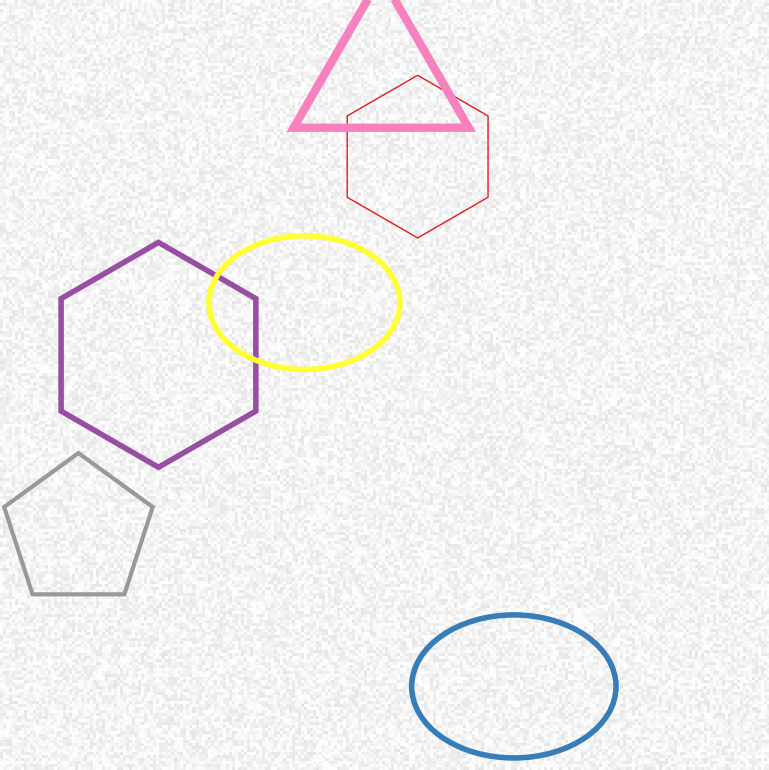[{"shape": "hexagon", "thickness": 0.5, "radius": 0.53, "center": [0.542, 0.797]}, {"shape": "oval", "thickness": 2, "radius": 0.66, "center": [0.667, 0.109]}, {"shape": "hexagon", "thickness": 2, "radius": 0.73, "center": [0.206, 0.539]}, {"shape": "oval", "thickness": 2, "radius": 0.62, "center": [0.395, 0.607]}, {"shape": "triangle", "thickness": 3, "radius": 0.66, "center": [0.495, 0.9]}, {"shape": "pentagon", "thickness": 1.5, "radius": 0.51, "center": [0.102, 0.31]}]